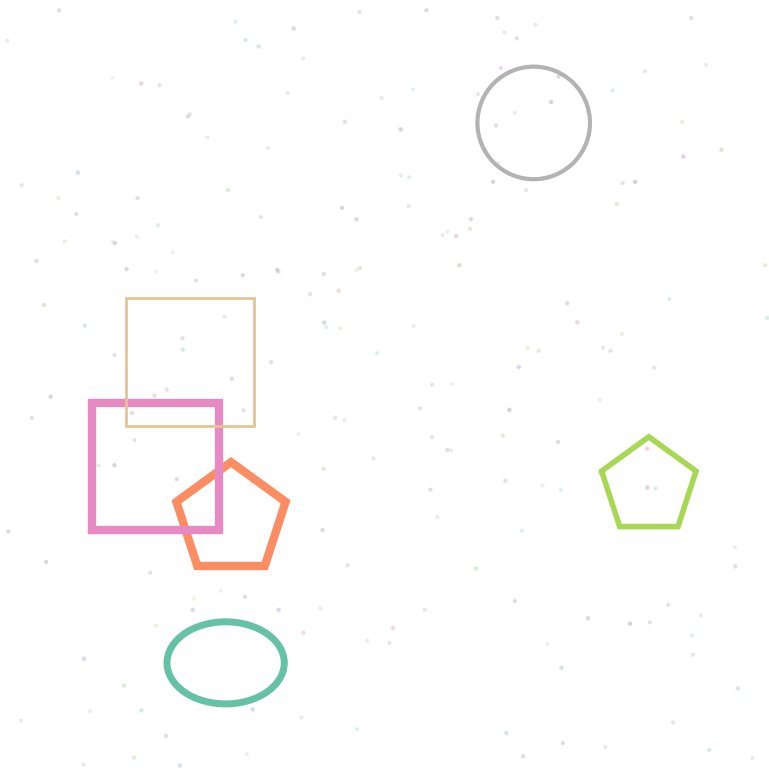[{"shape": "oval", "thickness": 2.5, "radius": 0.38, "center": [0.293, 0.139]}, {"shape": "pentagon", "thickness": 3, "radius": 0.37, "center": [0.3, 0.325]}, {"shape": "square", "thickness": 3, "radius": 0.41, "center": [0.202, 0.394]}, {"shape": "pentagon", "thickness": 2, "radius": 0.32, "center": [0.843, 0.368]}, {"shape": "square", "thickness": 1, "radius": 0.42, "center": [0.247, 0.53]}, {"shape": "circle", "thickness": 1.5, "radius": 0.37, "center": [0.693, 0.84]}]